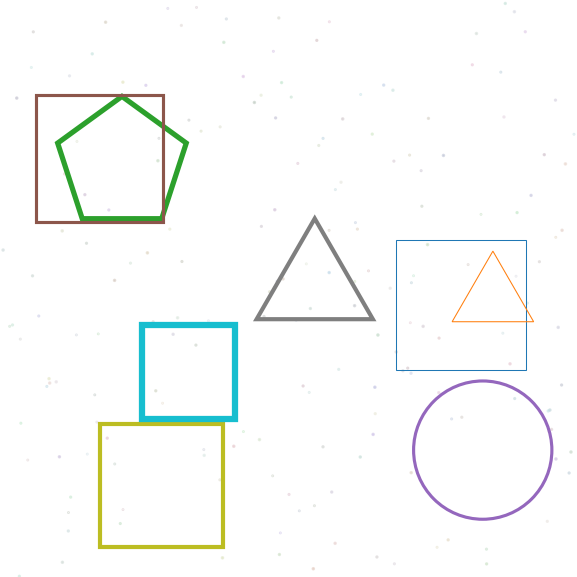[{"shape": "square", "thickness": 0.5, "radius": 0.56, "center": [0.798, 0.471]}, {"shape": "triangle", "thickness": 0.5, "radius": 0.41, "center": [0.853, 0.483]}, {"shape": "pentagon", "thickness": 2.5, "radius": 0.59, "center": [0.211, 0.715]}, {"shape": "circle", "thickness": 1.5, "radius": 0.6, "center": [0.836, 0.22]}, {"shape": "square", "thickness": 1.5, "radius": 0.55, "center": [0.173, 0.724]}, {"shape": "triangle", "thickness": 2, "radius": 0.58, "center": [0.545, 0.505]}, {"shape": "square", "thickness": 2, "radius": 0.53, "center": [0.28, 0.159]}, {"shape": "square", "thickness": 3, "radius": 0.41, "center": [0.326, 0.355]}]